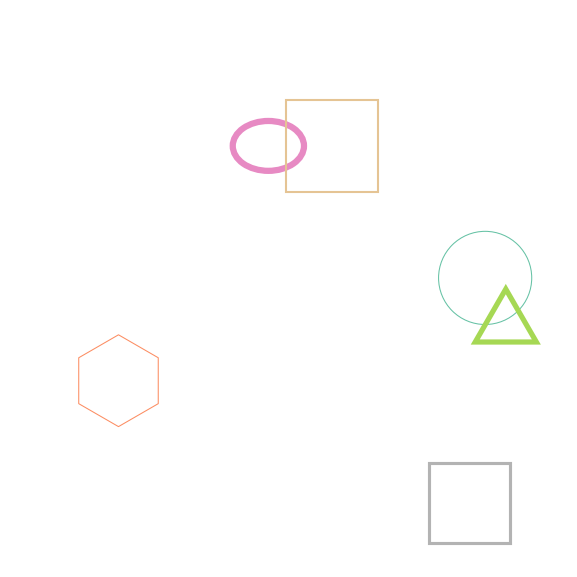[{"shape": "circle", "thickness": 0.5, "radius": 0.4, "center": [0.84, 0.518]}, {"shape": "hexagon", "thickness": 0.5, "radius": 0.4, "center": [0.205, 0.34]}, {"shape": "oval", "thickness": 3, "radius": 0.31, "center": [0.465, 0.746]}, {"shape": "triangle", "thickness": 2.5, "radius": 0.31, "center": [0.876, 0.437]}, {"shape": "square", "thickness": 1, "radius": 0.4, "center": [0.574, 0.747]}, {"shape": "square", "thickness": 1.5, "radius": 0.35, "center": [0.813, 0.128]}]